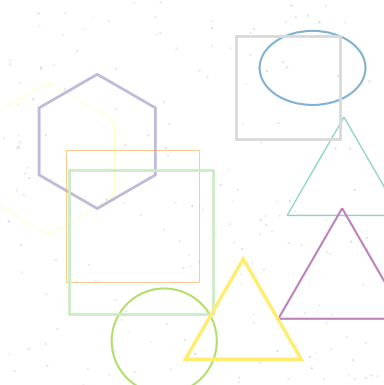[{"shape": "triangle", "thickness": 1, "radius": 0.85, "center": [0.893, 0.526]}, {"shape": "hexagon", "thickness": 0.5, "radius": 0.99, "center": [0.126, 0.588]}, {"shape": "hexagon", "thickness": 2, "radius": 0.87, "center": [0.253, 0.633]}, {"shape": "oval", "thickness": 1.5, "radius": 0.69, "center": [0.812, 0.824]}, {"shape": "square", "thickness": 0.5, "radius": 0.86, "center": [0.344, 0.439]}, {"shape": "circle", "thickness": 1.5, "radius": 0.68, "center": [0.427, 0.114]}, {"shape": "square", "thickness": 2, "radius": 0.67, "center": [0.748, 0.773]}, {"shape": "triangle", "thickness": 1.5, "radius": 0.96, "center": [0.889, 0.268]}, {"shape": "square", "thickness": 2, "radius": 0.93, "center": [0.366, 0.372]}, {"shape": "triangle", "thickness": 2.5, "radius": 0.87, "center": [0.632, 0.154]}]